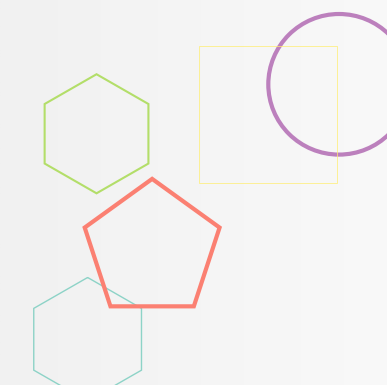[{"shape": "hexagon", "thickness": 1, "radius": 0.8, "center": [0.226, 0.119]}, {"shape": "pentagon", "thickness": 3, "radius": 0.91, "center": [0.393, 0.352]}, {"shape": "hexagon", "thickness": 1.5, "radius": 0.77, "center": [0.249, 0.653]}, {"shape": "circle", "thickness": 3, "radius": 0.91, "center": [0.875, 0.781]}, {"shape": "square", "thickness": 0.5, "radius": 0.89, "center": [0.691, 0.703]}]